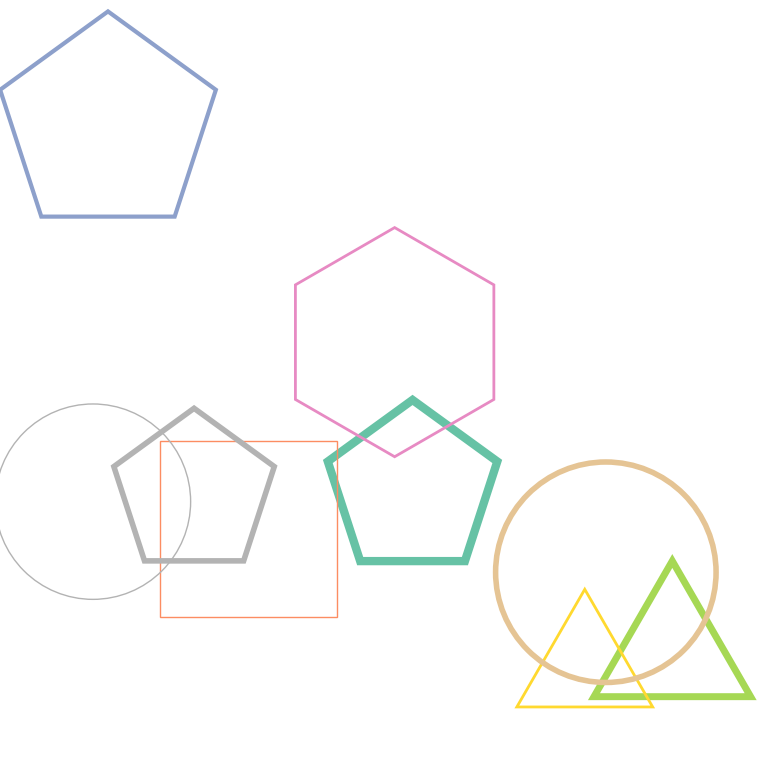[{"shape": "pentagon", "thickness": 3, "radius": 0.58, "center": [0.536, 0.365]}, {"shape": "square", "thickness": 0.5, "radius": 0.57, "center": [0.323, 0.313]}, {"shape": "pentagon", "thickness": 1.5, "radius": 0.74, "center": [0.14, 0.838]}, {"shape": "hexagon", "thickness": 1, "radius": 0.74, "center": [0.513, 0.556]}, {"shape": "triangle", "thickness": 2.5, "radius": 0.59, "center": [0.873, 0.154]}, {"shape": "triangle", "thickness": 1, "radius": 0.51, "center": [0.759, 0.133]}, {"shape": "circle", "thickness": 2, "radius": 0.72, "center": [0.787, 0.257]}, {"shape": "circle", "thickness": 0.5, "radius": 0.63, "center": [0.121, 0.348]}, {"shape": "pentagon", "thickness": 2, "radius": 0.55, "center": [0.252, 0.36]}]